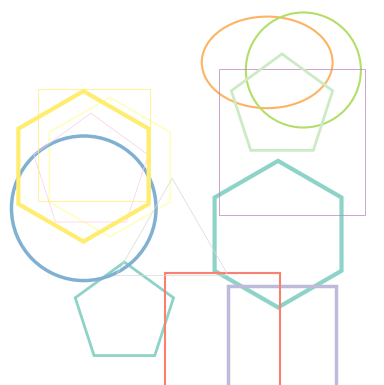[{"shape": "pentagon", "thickness": 2, "radius": 0.67, "center": [0.323, 0.185]}, {"shape": "hexagon", "thickness": 3, "radius": 0.95, "center": [0.722, 0.392]}, {"shape": "hexagon", "thickness": 1, "radius": 0.91, "center": [0.285, 0.566]}, {"shape": "square", "thickness": 2.5, "radius": 0.7, "center": [0.732, 0.116]}, {"shape": "square", "thickness": 1.5, "radius": 0.75, "center": [0.578, 0.142]}, {"shape": "circle", "thickness": 2.5, "radius": 0.94, "center": [0.218, 0.459]}, {"shape": "oval", "thickness": 1.5, "radius": 0.85, "center": [0.694, 0.838]}, {"shape": "circle", "thickness": 1.5, "radius": 0.75, "center": [0.788, 0.818]}, {"shape": "pentagon", "thickness": 0.5, "radius": 0.78, "center": [0.236, 0.55]}, {"shape": "triangle", "thickness": 0.5, "radius": 0.84, "center": [0.447, 0.369]}, {"shape": "square", "thickness": 0.5, "radius": 0.95, "center": [0.758, 0.632]}, {"shape": "pentagon", "thickness": 2, "radius": 0.69, "center": [0.732, 0.721]}, {"shape": "square", "thickness": 0.5, "radius": 0.73, "center": [0.244, 0.624]}, {"shape": "hexagon", "thickness": 3, "radius": 0.98, "center": [0.217, 0.568]}]